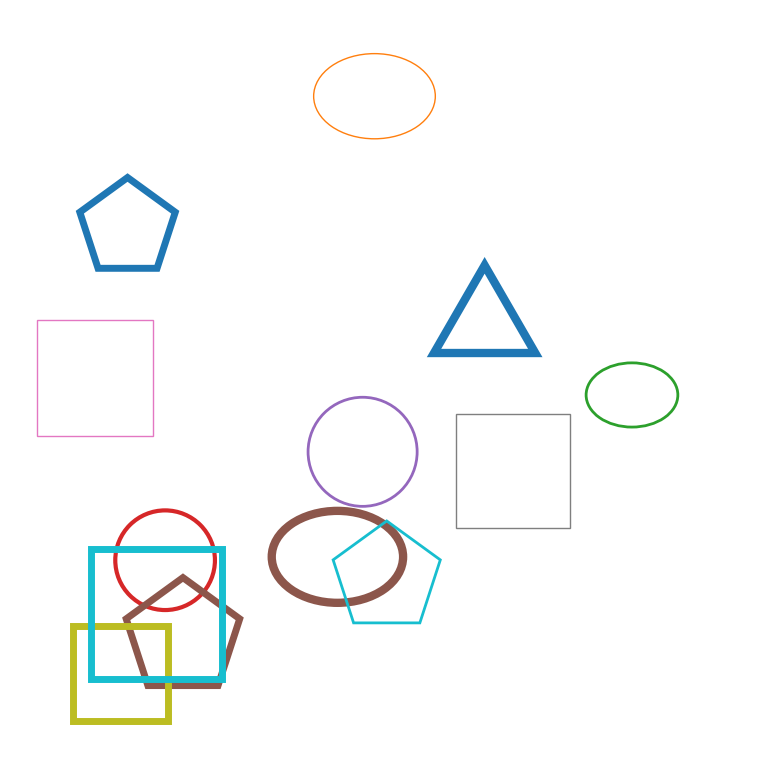[{"shape": "triangle", "thickness": 3, "radius": 0.38, "center": [0.629, 0.58]}, {"shape": "pentagon", "thickness": 2.5, "radius": 0.33, "center": [0.166, 0.704]}, {"shape": "oval", "thickness": 0.5, "radius": 0.4, "center": [0.486, 0.875]}, {"shape": "oval", "thickness": 1, "radius": 0.3, "center": [0.821, 0.487]}, {"shape": "circle", "thickness": 1.5, "radius": 0.32, "center": [0.214, 0.272]}, {"shape": "circle", "thickness": 1, "radius": 0.35, "center": [0.471, 0.413]}, {"shape": "oval", "thickness": 3, "radius": 0.43, "center": [0.438, 0.277]}, {"shape": "pentagon", "thickness": 2.5, "radius": 0.39, "center": [0.238, 0.172]}, {"shape": "square", "thickness": 0.5, "radius": 0.38, "center": [0.124, 0.509]}, {"shape": "square", "thickness": 0.5, "radius": 0.37, "center": [0.666, 0.389]}, {"shape": "square", "thickness": 2.5, "radius": 0.31, "center": [0.156, 0.125]}, {"shape": "pentagon", "thickness": 1, "radius": 0.37, "center": [0.502, 0.25]}, {"shape": "square", "thickness": 2.5, "radius": 0.42, "center": [0.203, 0.203]}]